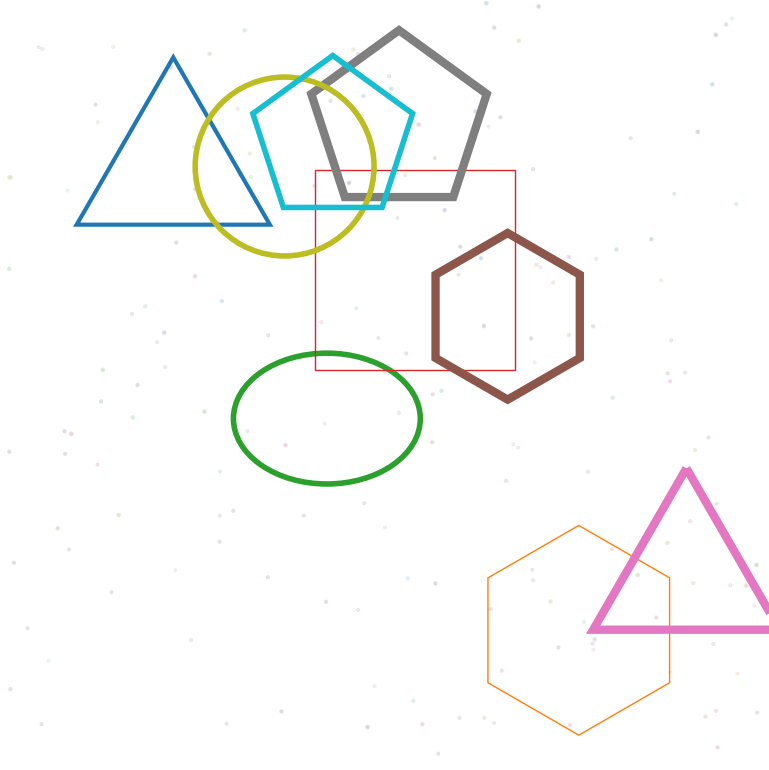[{"shape": "triangle", "thickness": 1.5, "radius": 0.72, "center": [0.225, 0.781]}, {"shape": "hexagon", "thickness": 0.5, "radius": 0.68, "center": [0.752, 0.181]}, {"shape": "oval", "thickness": 2, "radius": 0.61, "center": [0.425, 0.456]}, {"shape": "square", "thickness": 0.5, "radius": 0.65, "center": [0.539, 0.65]}, {"shape": "hexagon", "thickness": 3, "radius": 0.54, "center": [0.659, 0.589]}, {"shape": "triangle", "thickness": 3, "radius": 0.7, "center": [0.891, 0.252]}, {"shape": "pentagon", "thickness": 3, "radius": 0.6, "center": [0.518, 0.841]}, {"shape": "circle", "thickness": 2, "radius": 0.58, "center": [0.37, 0.784]}, {"shape": "pentagon", "thickness": 2, "radius": 0.55, "center": [0.432, 0.819]}]